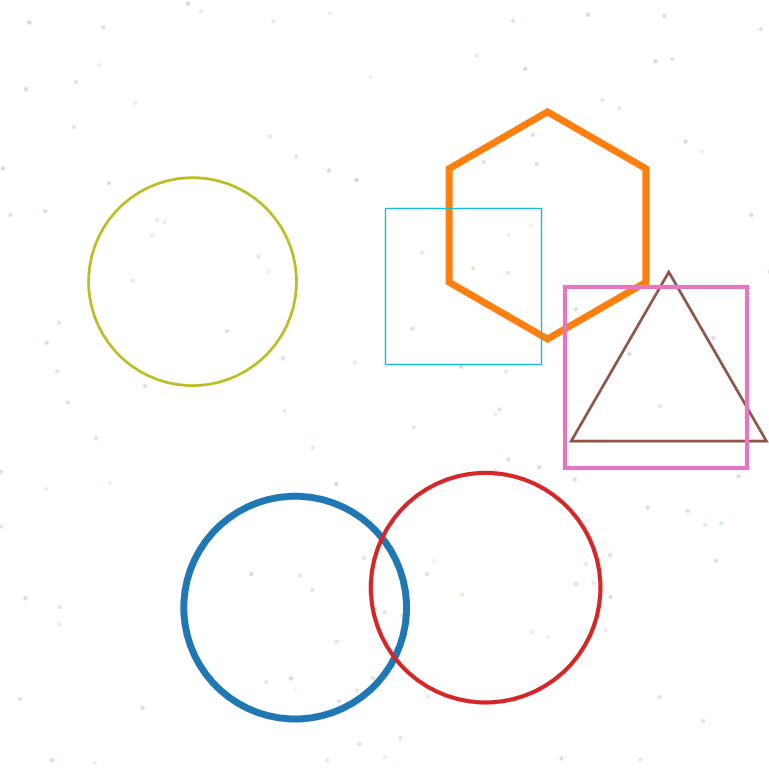[{"shape": "circle", "thickness": 2.5, "radius": 0.72, "center": [0.383, 0.211]}, {"shape": "hexagon", "thickness": 2.5, "radius": 0.74, "center": [0.711, 0.707]}, {"shape": "circle", "thickness": 1.5, "radius": 0.75, "center": [0.631, 0.237]}, {"shape": "triangle", "thickness": 1, "radius": 0.73, "center": [0.869, 0.5]}, {"shape": "square", "thickness": 1.5, "radius": 0.59, "center": [0.852, 0.51]}, {"shape": "circle", "thickness": 1, "radius": 0.67, "center": [0.25, 0.634]}, {"shape": "square", "thickness": 0.5, "radius": 0.51, "center": [0.602, 0.629]}]